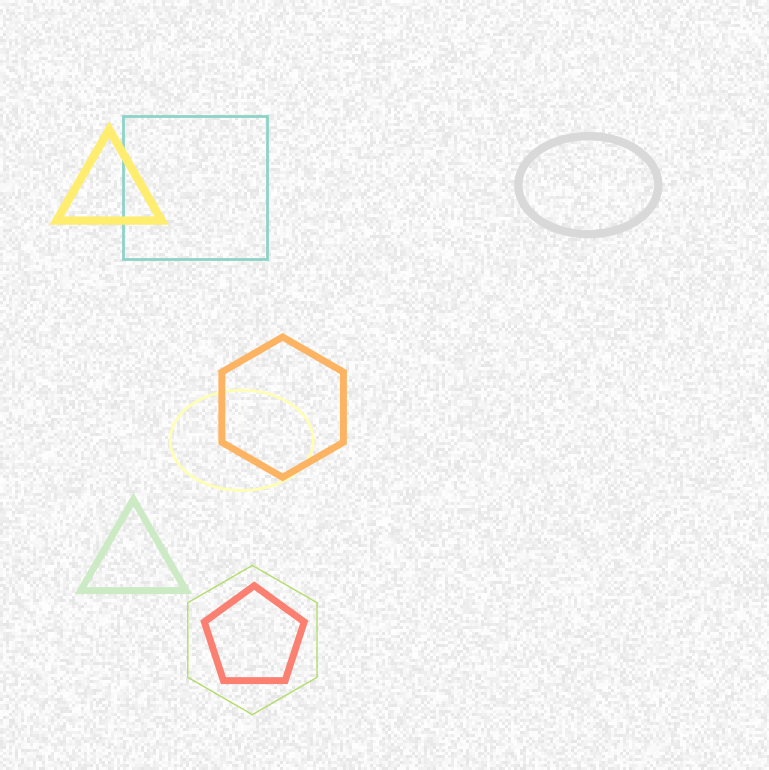[{"shape": "square", "thickness": 1, "radius": 0.47, "center": [0.253, 0.756]}, {"shape": "oval", "thickness": 1, "radius": 0.46, "center": [0.314, 0.428]}, {"shape": "pentagon", "thickness": 2.5, "radius": 0.34, "center": [0.33, 0.171]}, {"shape": "hexagon", "thickness": 2.5, "radius": 0.46, "center": [0.367, 0.471]}, {"shape": "hexagon", "thickness": 0.5, "radius": 0.48, "center": [0.328, 0.169]}, {"shape": "oval", "thickness": 3, "radius": 0.45, "center": [0.764, 0.76]}, {"shape": "triangle", "thickness": 2.5, "radius": 0.39, "center": [0.173, 0.272]}, {"shape": "triangle", "thickness": 3, "radius": 0.39, "center": [0.142, 0.753]}]